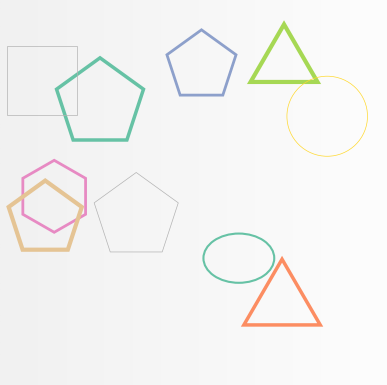[{"shape": "pentagon", "thickness": 2.5, "radius": 0.59, "center": [0.258, 0.732]}, {"shape": "oval", "thickness": 1.5, "radius": 0.46, "center": [0.616, 0.329]}, {"shape": "triangle", "thickness": 2.5, "radius": 0.57, "center": [0.728, 0.213]}, {"shape": "pentagon", "thickness": 2, "radius": 0.47, "center": [0.52, 0.829]}, {"shape": "hexagon", "thickness": 2, "radius": 0.47, "center": [0.14, 0.49]}, {"shape": "triangle", "thickness": 3, "radius": 0.5, "center": [0.733, 0.837]}, {"shape": "circle", "thickness": 0.5, "radius": 0.52, "center": [0.844, 0.698]}, {"shape": "pentagon", "thickness": 3, "radius": 0.5, "center": [0.117, 0.432]}, {"shape": "pentagon", "thickness": 0.5, "radius": 0.57, "center": [0.352, 0.438]}, {"shape": "square", "thickness": 0.5, "radius": 0.45, "center": [0.109, 0.791]}]